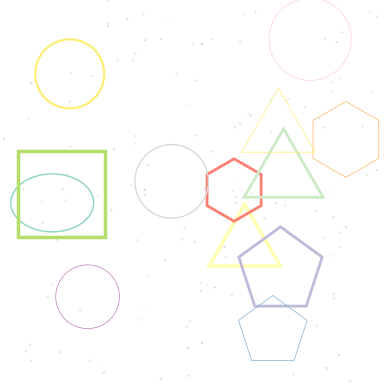[{"shape": "oval", "thickness": 1, "radius": 0.54, "center": [0.136, 0.473]}, {"shape": "triangle", "thickness": 2.5, "radius": 0.53, "center": [0.636, 0.362]}, {"shape": "pentagon", "thickness": 2, "radius": 0.57, "center": [0.729, 0.297]}, {"shape": "hexagon", "thickness": 2, "radius": 0.41, "center": [0.608, 0.506]}, {"shape": "pentagon", "thickness": 0.5, "radius": 0.47, "center": [0.709, 0.139]}, {"shape": "hexagon", "thickness": 0.5, "radius": 0.49, "center": [0.898, 0.638]}, {"shape": "square", "thickness": 2.5, "radius": 0.56, "center": [0.159, 0.496]}, {"shape": "circle", "thickness": 0.5, "radius": 0.53, "center": [0.806, 0.898]}, {"shape": "circle", "thickness": 1, "radius": 0.48, "center": [0.446, 0.529]}, {"shape": "circle", "thickness": 0.5, "radius": 0.41, "center": [0.228, 0.229]}, {"shape": "triangle", "thickness": 2, "radius": 0.59, "center": [0.737, 0.547]}, {"shape": "triangle", "thickness": 0.5, "radius": 0.55, "center": [0.723, 0.66]}, {"shape": "circle", "thickness": 1.5, "radius": 0.45, "center": [0.181, 0.808]}]